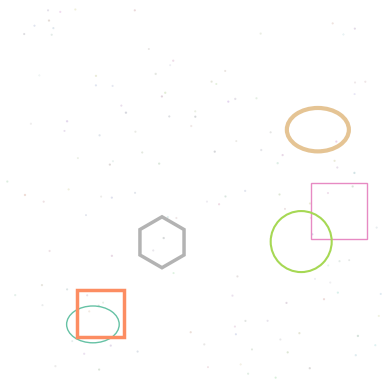[{"shape": "oval", "thickness": 1, "radius": 0.34, "center": [0.241, 0.157]}, {"shape": "square", "thickness": 2.5, "radius": 0.3, "center": [0.26, 0.185]}, {"shape": "square", "thickness": 1, "radius": 0.36, "center": [0.88, 0.452]}, {"shape": "circle", "thickness": 1.5, "radius": 0.4, "center": [0.782, 0.373]}, {"shape": "oval", "thickness": 3, "radius": 0.4, "center": [0.826, 0.663]}, {"shape": "hexagon", "thickness": 2.5, "radius": 0.33, "center": [0.421, 0.371]}]